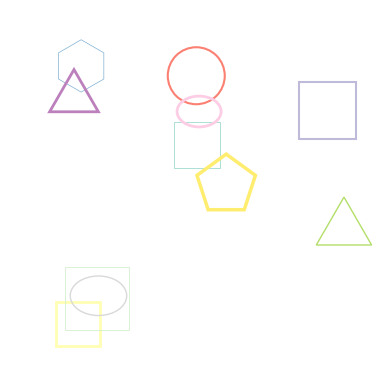[{"shape": "square", "thickness": 0.5, "radius": 0.3, "center": [0.511, 0.624]}, {"shape": "square", "thickness": 2, "radius": 0.29, "center": [0.202, 0.159]}, {"shape": "square", "thickness": 1.5, "radius": 0.37, "center": [0.852, 0.714]}, {"shape": "circle", "thickness": 1.5, "radius": 0.37, "center": [0.51, 0.803]}, {"shape": "hexagon", "thickness": 0.5, "radius": 0.34, "center": [0.211, 0.829]}, {"shape": "triangle", "thickness": 1, "radius": 0.41, "center": [0.893, 0.405]}, {"shape": "oval", "thickness": 2, "radius": 0.29, "center": [0.517, 0.71]}, {"shape": "oval", "thickness": 1, "radius": 0.37, "center": [0.256, 0.232]}, {"shape": "triangle", "thickness": 2, "radius": 0.37, "center": [0.192, 0.746]}, {"shape": "square", "thickness": 0.5, "radius": 0.41, "center": [0.252, 0.225]}, {"shape": "pentagon", "thickness": 2.5, "radius": 0.4, "center": [0.588, 0.52]}]